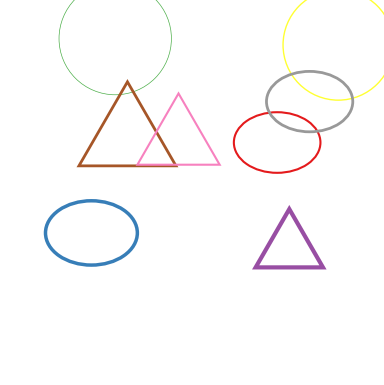[{"shape": "oval", "thickness": 1.5, "radius": 0.56, "center": [0.72, 0.63]}, {"shape": "oval", "thickness": 2.5, "radius": 0.6, "center": [0.237, 0.395]}, {"shape": "circle", "thickness": 0.5, "radius": 0.73, "center": [0.299, 0.9]}, {"shape": "triangle", "thickness": 3, "radius": 0.5, "center": [0.751, 0.356]}, {"shape": "circle", "thickness": 1, "radius": 0.72, "center": [0.879, 0.883]}, {"shape": "triangle", "thickness": 2, "radius": 0.73, "center": [0.331, 0.642]}, {"shape": "triangle", "thickness": 1.5, "radius": 0.62, "center": [0.464, 0.634]}, {"shape": "oval", "thickness": 2, "radius": 0.56, "center": [0.804, 0.736]}]